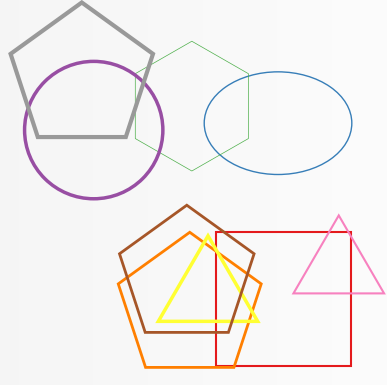[{"shape": "square", "thickness": 1.5, "radius": 0.87, "center": [0.731, 0.223]}, {"shape": "oval", "thickness": 1, "radius": 0.95, "center": [0.717, 0.68]}, {"shape": "hexagon", "thickness": 0.5, "radius": 0.84, "center": [0.495, 0.724]}, {"shape": "circle", "thickness": 2.5, "radius": 0.89, "center": [0.242, 0.662]}, {"shape": "pentagon", "thickness": 2, "radius": 0.97, "center": [0.49, 0.203]}, {"shape": "triangle", "thickness": 2.5, "radius": 0.74, "center": [0.537, 0.239]}, {"shape": "pentagon", "thickness": 2, "radius": 0.91, "center": [0.482, 0.284]}, {"shape": "triangle", "thickness": 1.5, "radius": 0.68, "center": [0.874, 0.305]}, {"shape": "pentagon", "thickness": 3, "radius": 0.97, "center": [0.211, 0.8]}]